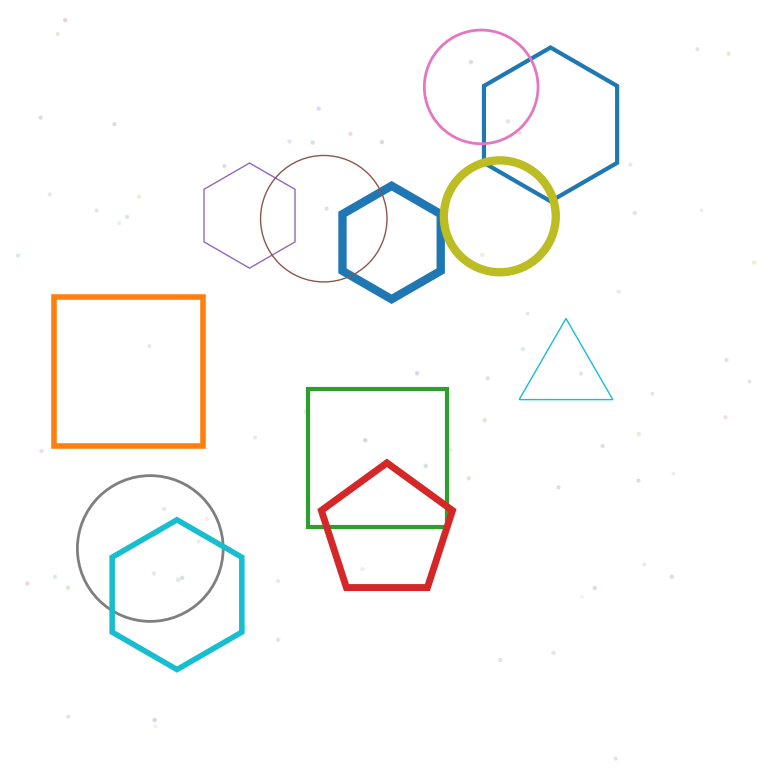[{"shape": "hexagon", "thickness": 3, "radius": 0.37, "center": [0.509, 0.685]}, {"shape": "hexagon", "thickness": 1.5, "radius": 0.5, "center": [0.715, 0.838]}, {"shape": "square", "thickness": 2, "radius": 0.49, "center": [0.167, 0.517]}, {"shape": "square", "thickness": 1.5, "radius": 0.45, "center": [0.491, 0.405]}, {"shape": "pentagon", "thickness": 2.5, "radius": 0.45, "center": [0.502, 0.309]}, {"shape": "hexagon", "thickness": 0.5, "radius": 0.34, "center": [0.324, 0.72]}, {"shape": "circle", "thickness": 0.5, "radius": 0.41, "center": [0.421, 0.716]}, {"shape": "circle", "thickness": 1, "radius": 0.37, "center": [0.625, 0.887]}, {"shape": "circle", "thickness": 1, "radius": 0.47, "center": [0.195, 0.288]}, {"shape": "circle", "thickness": 3, "radius": 0.36, "center": [0.649, 0.719]}, {"shape": "hexagon", "thickness": 2, "radius": 0.49, "center": [0.23, 0.228]}, {"shape": "triangle", "thickness": 0.5, "radius": 0.35, "center": [0.735, 0.516]}]